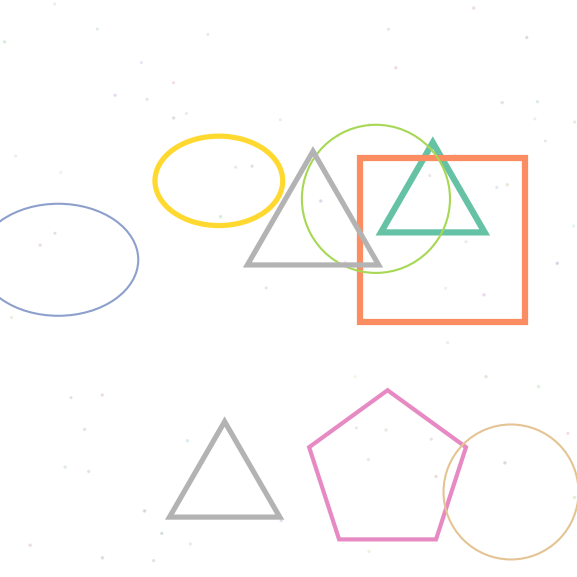[{"shape": "triangle", "thickness": 3, "radius": 0.52, "center": [0.749, 0.649]}, {"shape": "square", "thickness": 3, "radius": 0.71, "center": [0.766, 0.584]}, {"shape": "oval", "thickness": 1, "radius": 0.69, "center": [0.101, 0.549]}, {"shape": "pentagon", "thickness": 2, "radius": 0.71, "center": [0.671, 0.181]}, {"shape": "circle", "thickness": 1, "radius": 0.64, "center": [0.651, 0.655]}, {"shape": "oval", "thickness": 2.5, "radius": 0.55, "center": [0.379, 0.686]}, {"shape": "circle", "thickness": 1, "radius": 0.58, "center": [0.885, 0.147]}, {"shape": "triangle", "thickness": 2.5, "radius": 0.55, "center": [0.389, 0.159]}, {"shape": "triangle", "thickness": 2.5, "radius": 0.66, "center": [0.542, 0.606]}]